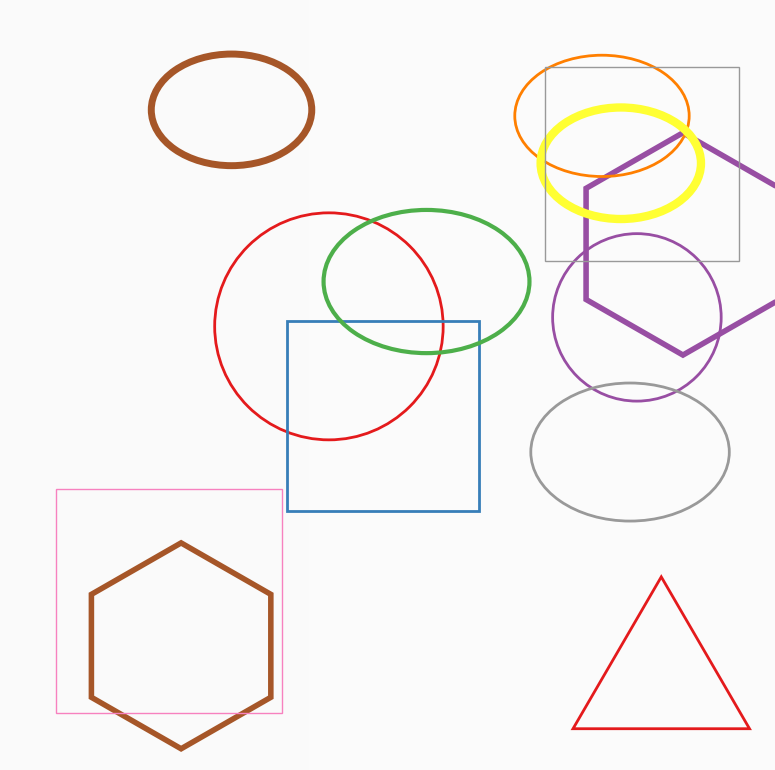[{"shape": "circle", "thickness": 1, "radius": 0.74, "center": [0.424, 0.576]}, {"shape": "triangle", "thickness": 1, "radius": 0.66, "center": [0.853, 0.119]}, {"shape": "square", "thickness": 1, "radius": 0.62, "center": [0.494, 0.459]}, {"shape": "oval", "thickness": 1.5, "radius": 0.66, "center": [0.55, 0.634]}, {"shape": "circle", "thickness": 1, "radius": 0.54, "center": [0.822, 0.588]}, {"shape": "hexagon", "thickness": 2, "radius": 0.72, "center": [0.881, 0.683]}, {"shape": "oval", "thickness": 1, "radius": 0.56, "center": [0.777, 0.85]}, {"shape": "oval", "thickness": 3, "radius": 0.52, "center": [0.801, 0.788]}, {"shape": "hexagon", "thickness": 2, "radius": 0.67, "center": [0.234, 0.161]}, {"shape": "oval", "thickness": 2.5, "radius": 0.52, "center": [0.299, 0.857]}, {"shape": "square", "thickness": 0.5, "radius": 0.73, "center": [0.218, 0.219]}, {"shape": "oval", "thickness": 1, "radius": 0.64, "center": [0.813, 0.413]}, {"shape": "square", "thickness": 0.5, "radius": 0.63, "center": [0.828, 0.787]}]